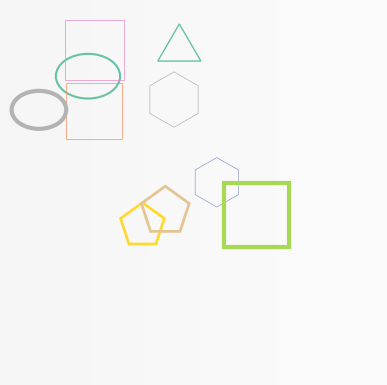[{"shape": "oval", "thickness": 1.5, "radius": 0.41, "center": [0.227, 0.802]}, {"shape": "triangle", "thickness": 1, "radius": 0.32, "center": [0.463, 0.873]}, {"shape": "square", "thickness": 0.5, "radius": 0.36, "center": [0.242, 0.711]}, {"shape": "hexagon", "thickness": 0.5, "radius": 0.32, "center": [0.559, 0.526]}, {"shape": "square", "thickness": 0.5, "radius": 0.39, "center": [0.244, 0.871]}, {"shape": "square", "thickness": 3, "radius": 0.41, "center": [0.662, 0.441]}, {"shape": "pentagon", "thickness": 2, "radius": 0.3, "center": [0.368, 0.414]}, {"shape": "pentagon", "thickness": 2, "radius": 0.32, "center": [0.427, 0.451]}, {"shape": "hexagon", "thickness": 0.5, "radius": 0.36, "center": [0.449, 0.741]}, {"shape": "oval", "thickness": 3, "radius": 0.35, "center": [0.1, 0.715]}]